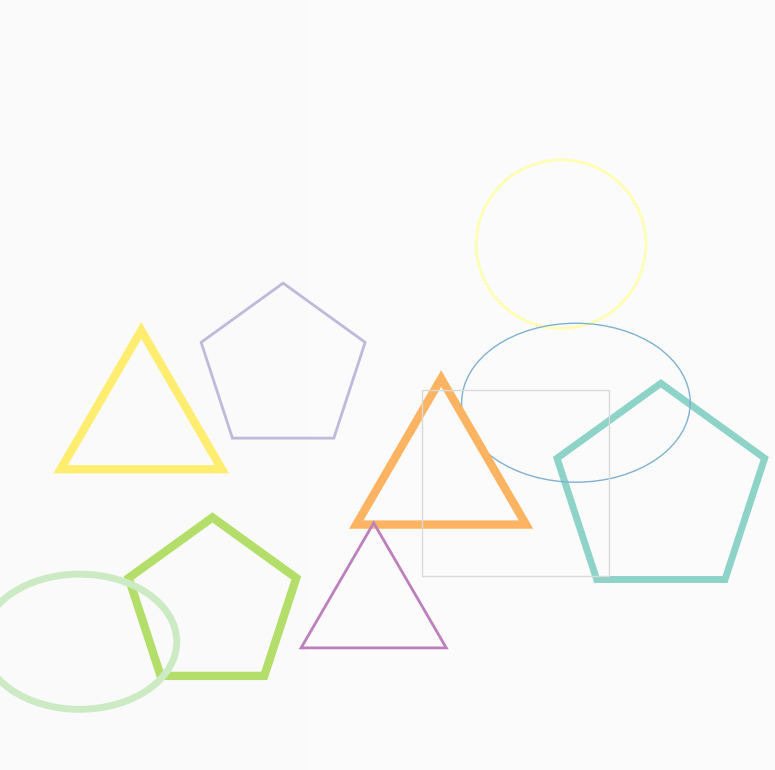[{"shape": "pentagon", "thickness": 2.5, "radius": 0.7, "center": [0.853, 0.361]}, {"shape": "circle", "thickness": 1, "radius": 0.55, "center": [0.724, 0.683]}, {"shape": "pentagon", "thickness": 1, "radius": 0.56, "center": [0.365, 0.521]}, {"shape": "oval", "thickness": 0.5, "radius": 0.74, "center": [0.743, 0.477]}, {"shape": "triangle", "thickness": 3, "radius": 0.63, "center": [0.569, 0.382]}, {"shape": "pentagon", "thickness": 3, "radius": 0.57, "center": [0.274, 0.214]}, {"shape": "square", "thickness": 0.5, "radius": 0.6, "center": [0.665, 0.372]}, {"shape": "triangle", "thickness": 1, "radius": 0.54, "center": [0.482, 0.213]}, {"shape": "oval", "thickness": 2.5, "radius": 0.63, "center": [0.103, 0.167]}, {"shape": "triangle", "thickness": 3, "radius": 0.6, "center": [0.182, 0.451]}]